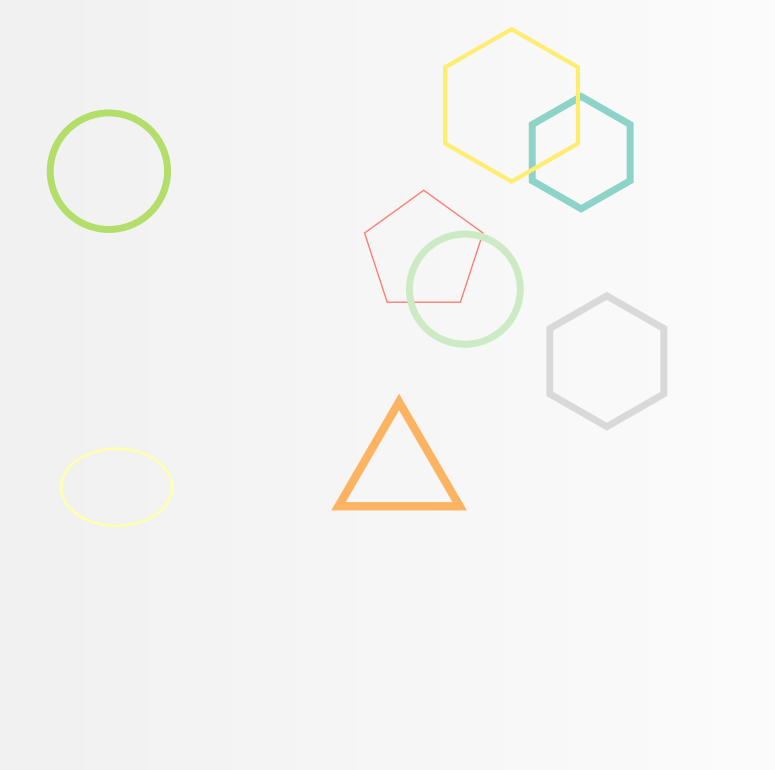[{"shape": "hexagon", "thickness": 2.5, "radius": 0.36, "center": [0.75, 0.802]}, {"shape": "oval", "thickness": 1, "radius": 0.36, "center": [0.15, 0.367]}, {"shape": "pentagon", "thickness": 0.5, "radius": 0.4, "center": [0.547, 0.673]}, {"shape": "triangle", "thickness": 3, "radius": 0.45, "center": [0.515, 0.388]}, {"shape": "circle", "thickness": 2.5, "radius": 0.38, "center": [0.14, 0.778]}, {"shape": "hexagon", "thickness": 2.5, "radius": 0.42, "center": [0.783, 0.531]}, {"shape": "circle", "thickness": 2.5, "radius": 0.36, "center": [0.6, 0.624]}, {"shape": "hexagon", "thickness": 1.5, "radius": 0.49, "center": [0.66, 0.863]}]